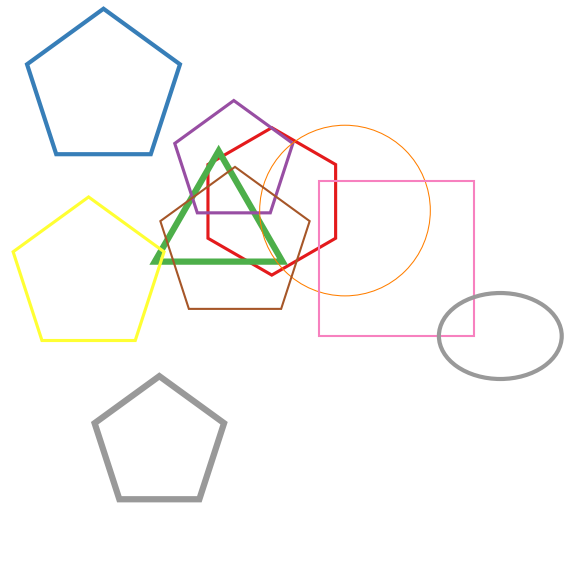[{"shape": "hexagon", "thickness": 1.5, "radius": 0.64, "center": [0.471, 0.65]}, {"shape": "pentagon", "thickness": 2, "radius": 0.7, "center": [0.179, 0.845]}, {"shape": "triangle", "thickness": 3, "radius": 0.64, "center": [0.379, 0.61]}, {"shape": "pentagon", "thickness": 1.5, "radius": 0.54, "center": [0.405, 0.718]}, {"shape": "circle", "thickness": 0.5, "radius": 0.74, "center": [0.597, 0.635]}, {"shape": "pentagon", "thickness": 1.5, "radius": 0.69, "center": [0.153, 0.521]}, {"shape": "pentagon", "thickness": 1, "radius": 0.68, "center": [0.407, 0.574]}, {"shape": "square", "thickness": 1, "radius": 0.67, "center": [0.686, 0.551]}, {"shape": "pentagon", "thickness": 3, "radius": 0.59, "center": [0.276, 0.23]}, {"shape": "oval", "thickness": 2, "radius": 0.53, "center": [0.866, 0.417]}]